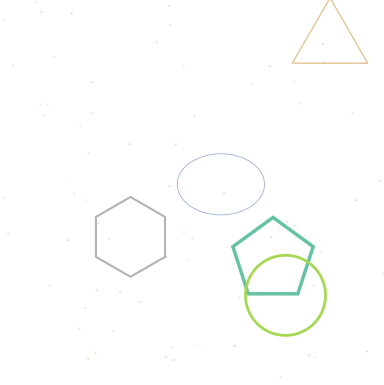[{"shape": "pentagon", "thickness": 2.5, "radius": 0.55, "center": [0.709, 0.326]}, {"shape": "oval", "thickness": 0.5, "radius": 0.57, "center": [0.574, 0.521]}, {"shape": "circle", "thickness": 2, "radius": 0.52, "center": [0.742, 0.233]}, {"shape": "triangle", "thickness": 1, "radius": 0.57, "center": [0.857, 0.892]}, {"shape": "hexagon", "thickness": 1.5, "radius": 0.52, "center": [0.339, 0.385]}]